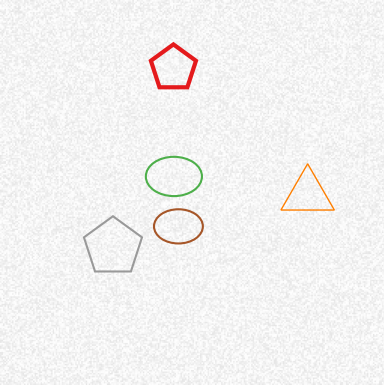[{"shape": "pentagon", "thickness": 3, "radius": 0.31, "center": [0.45, 0.823]}, {"shape": "oval", "thickness": 1.5, "radius": 0.36, "center": [0.452, 0.542]}, {"shape": "triangle", "thickness": 1, "radius": 0.4, "center": [0.799, 0.495]}, {"shape": "oval", "thickness": 1.5, "radius": 0.32, "center": [0.463, 0.412]}, {"shape": "pentagon", "thickness": 1.5, "radius": 0.4, "center": [0.293, 0.359]}]